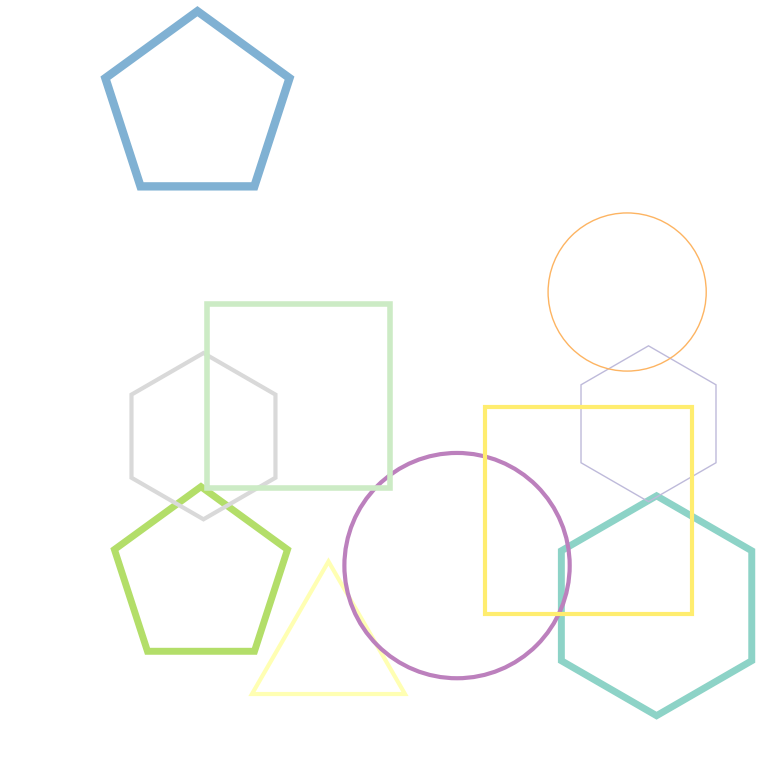[{"shape": "hexagon", "thickness": 2.5, "radius": 0.71, "center": [0.853, 0.213]}, {"shape": "triangle", "thickness": 1.5, "radius": 0.57, "center": [0.427, 0.156]}, {"shape": "hexagon", "thickness": 0.5, "radius": 0.51, "center": [0.842, 0.45]}, {"shape": "pentagon", "thickness": 3, "radius": 0.63, "center": [0.256, 0.86]}, {"shape": "circle", "thickness": 0.5, "radius": 0.51, "center": [0.814, 0.621]}, {"shape": "pentagon", "thickness": 2.5, "radius": 0.59, "center": [0.261, 0.25]}, {"shape": "hexagon", "thickness": 1.5, "radius": 0.54, "center": [0.264, 0.434]}, {"shape": "circle", "thickness": 1.5, "radius": 0.73, "center": [0.594, 0.265]}, {"shape": "square", "thickness": 2, "radius": 0.6, "center": [0.388, 0.486]}, {"shape": "square", "thickness": 1.5, "radius": 0.67, "center": [0.764, 0.337]}]